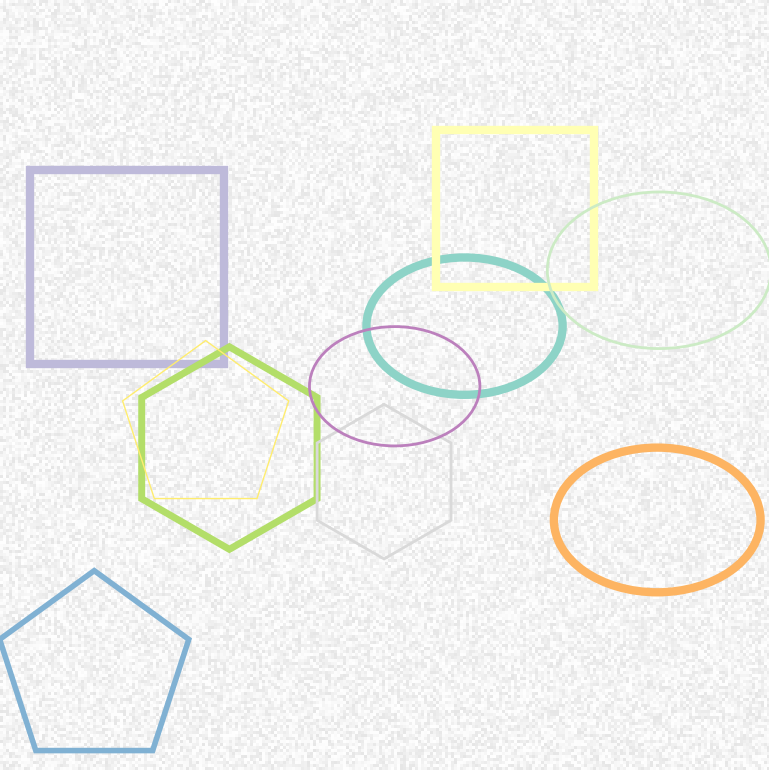[{"shape": "oval", "thickness": 3, "radius": 0.64, "center": [0.603, 0.576]}, {"shape": "square", "thickness": 3, "radius": 0.51, "center": [0.669, 0.729]}, {"shape": "square", "thickness": 3, "radius": 0.63, "center": [0.164, 0.653]}, {"shape": "pentagon", "thickness": 2, "radius": 0.65, "center": [0.122, 0.13]}, {"shape": "oval", "thickness": 3, "radius": 0.67, "center": [0.854, 0.325]}, {"shape": "hexagon", "thickness": 2.5, "radius": 0.66, "center": [0.298, 0.418]}, {"shape": "hexagon", "thickness": 1, "radius": 0.5, "center": [0.499, 0.375]}, {"shape": "oval", "thickness": 1, "radius": 0.55, "center": [0.513, 0.498]}, {"shape": "oval", "thickness": 1, "radius": 0.73, "center": [0.856, 0.649]}, {"shape": "pentagon", "thickness": 0.5, "radius": 0.57, "center": [0.267, 0.444]}]